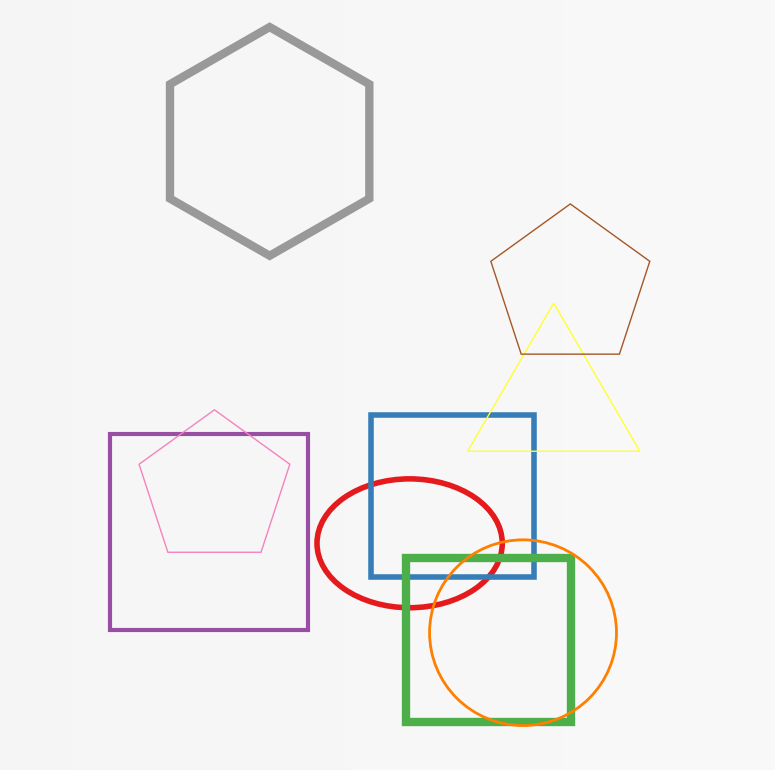[{"shape": "oval", "thickness": 2, "radius": 0.6, "center": [0.529, 0.294]}, {"shape": "square", "thickness": 2, "radius": 0.52, "center": [0.584, 0.356]}, {"shape": "square", "thickness": 3, "radius": 0.53, "center": [0.631, 0.169]}, {"shape": "square", "thickness": 1.5, "radius": 0.64, "center": [0.27, 0.309]}, {"shape": "circle", "thickness": 1, "radius": 0.6, "center": [0.675, 0.178]}, {"shape": "triangle", "thickness": 0.5, "radius": 0.64, "center": [0.714, 0.478]}, {"shape": "pentagon", "thickness": 0.5, "radius": 0.54, "center": [0.736, 0.627]}, {"shape": "pentagon", "thickness": 0.5, "radius": 0.51, "center": [0.277, 0.365]}, {"shape": "hexagon", "thickness": 3, "radius": 0.74, "center": [0.348, 0.816]}]